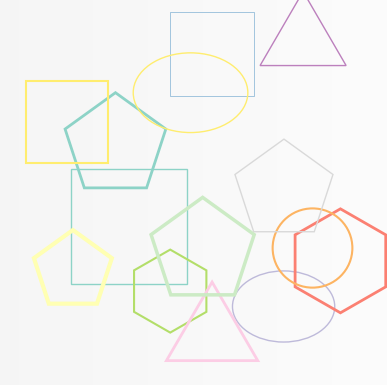[{"shape": "pentagon", "thickness": 2, "radius": 0.68, "center": [0.298, 0.623]}, {"shape": "square", "thickness": 1, "radius": 0.75, "center": [0.333, 0.412]}, {"shape": "pentagon", "thickness": 3, "radius": 0.53, "center": [0.188, 0.297]}, {"shape": "oval", "thickness": 1, "radius": 0.66, "center": [0.732, 0.204]}, {"shape": "hexagon", "thickness": 2, "radius": 0.68, "center": [0.878, 0.323]}, {"shape": "square", "thickness": 0.5, "radius": 0.54, "center": [0.547, 0.859]}, {"shape": "circle", "thickness": 1.5, "radius": 0.51, "center": [0.806, 0.356]}, {"shape": "hexagon", "thickness": 1.5, "radius": 0.54, "center": [0.439, 0.244]}, {"shape": "triangle", "thickness": 2, "radius": 0.68, "center": [0.547, 0.131]}, {"shape": "pentagon", "thickness": 1, "radius": 0.66, "center": [0.733, 0.506]}, {"shape": "triangle", "thickness": 1, "radius": 0.64, "center": [0.782, 0.894]}, {"shape": "pentagon", "thickness": 2.5, "radius": 0.7, "center": [0.523, 0.347]}, {"shape": "square", "thickness": 1.5, "radius": 0.53, "center": [0.173, 0.684]}, {"shape": "oval", "thickness": 1, "radius": 0.74, "center": [0.492, 0.759]}]